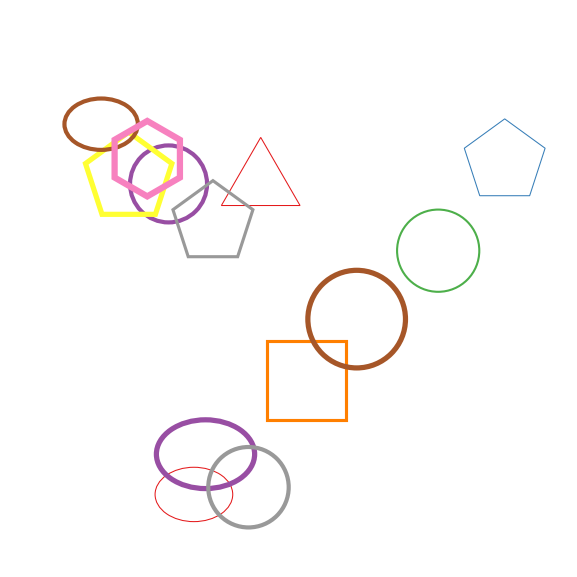[{"shape": "oval", "thickness": 0.5, "radius": 0.34, "center": [0.336, 0.143]}, {"shape": "triangle", "thickness": 0.5, "radius": 0.39, "center": [0.451, 0.683]}, {"shape": "pentagon", "thickness": 0.5, "radius": 0.37, "center": [0.874, 0.72]}, {"shape": "circle", "thickness": 1, "radius": 0.36, "center": [0.759, 0.565]}, {"shape": "circle", "thickness": 2, "radius": 0.33, "center": [0.292, 0.681]}, {"shape": "oval", "thickness": 2.5, "radius": 0.43, "center": [0.356, 0.213]}, {"shape": "square", "thickness": 1.5, "radius": 0.34, "center": [0.53, 0.341]}, {"shape": "pentagon", "thickness": 2.5, "radius": 0.39, "center": [0.223, 0.692]}, {"shape": "oval", "thickness": 2, "radius": 0.32, "center": [0.175, 0.784]}, {"shape": "circle", "thickness": 2.5, "radius": 0.42, "center": [0.618, 0.447]}, {"shape": "hexagon", "thickness": 3, "radius": 0.33, "center": [0.255, 0.724]}, {"shape": "pentagon", "thickness": 1.5, "radius": 0.36, "center": [0.369, 0.614]}, {"shape": "circle", "thickness": 2, "radius": 0.35, "center": [0.43, 0.155]}]